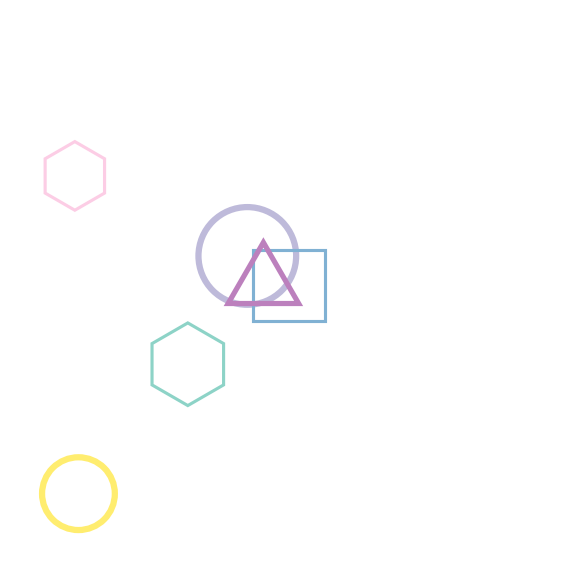[{"shape": "hexagon", "thickness": 1.5, "radius": 0.36, "center": [0.325, 0.368]}, {"shape": "circle", "thickness": 3, "radius": 0.42, "center": [0.428, 0.556]}, {"shape": "square", "thickness": 1.5, "radius": 0.31, "center": [0.501, 0.505]}, {"shape": "hexagon", "thickness": 1.5, "radius": 0.3, "center": [0.13, 0.695]}, {"shape": "triangle", "thickness": 2.5, "radius": 0.35, "center": [0.456, 0.509]}, {"shape": "circle", "thickness": 3, "radius": 0.32, "center": [0.136, 0.144]}]